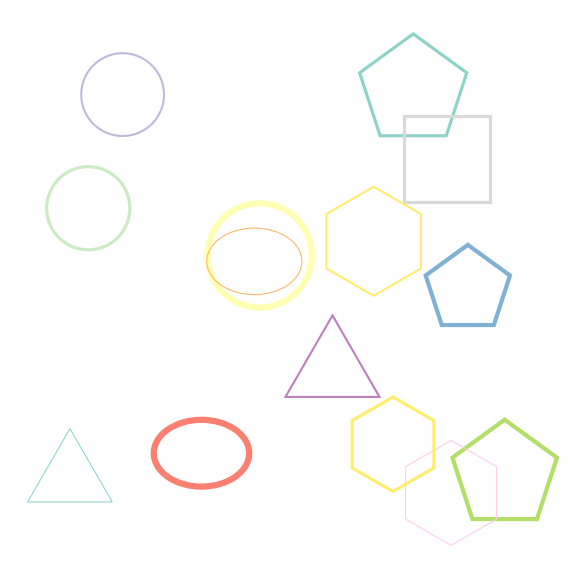[{"shape": "triangle", "thickness": 0.5, "radius": 0.42, "center": [0.121, 0.172]}, {"shape": "pentagon", "thickness": 1.5, "radius": 0.49, "center": [0.716, 0.843]}, {"shape": "circle", "thickness": 3, "radius": 0.45, "center": [0.45, 0.557]}, {"shape": "circle", "thickness": 1, "radius": 0.36, "center": [0.212, 0.835]}, {"shape": "oval", "thickness": 3, "radius": 0.41, "center": [0.349, 0.214]}, {"shape": "pentagon", "thickness": 2, "radius": 0.38, "center": [0.81, 0.498]}, {"shape": "oval", "thickness": 0.5, "radius": 0.41, "center": [0.44, 0.547]}, {"shape": "pentagon", "thickness": 2, "radius": 0.48, "center": [0.874, 0.177]}, {"shape": "hexagon", "thickness": 0.5, "radius": 0.45, "center": [0.781, 0.146]}, {"shape": "square", "thickness": 1.5, "radius": 0.37, "center": [0.774, 0.723]}, {"shape": "triangle", "thickness": 1, "radius": 0.47, "center": [0.576, 0.359]}, {"shape": "circle", "thickness": 1.5, "radius": 0.36, "center": [0.153, 0.639]}, {"shape": "hexagon", "thickness": 1.5, "radius": 0.41, "center": [0.681, 0.23]}, {"shape": "hexagon", "thickness": 1, "radius": 0.47, "center": [0.647, 0.581]}]